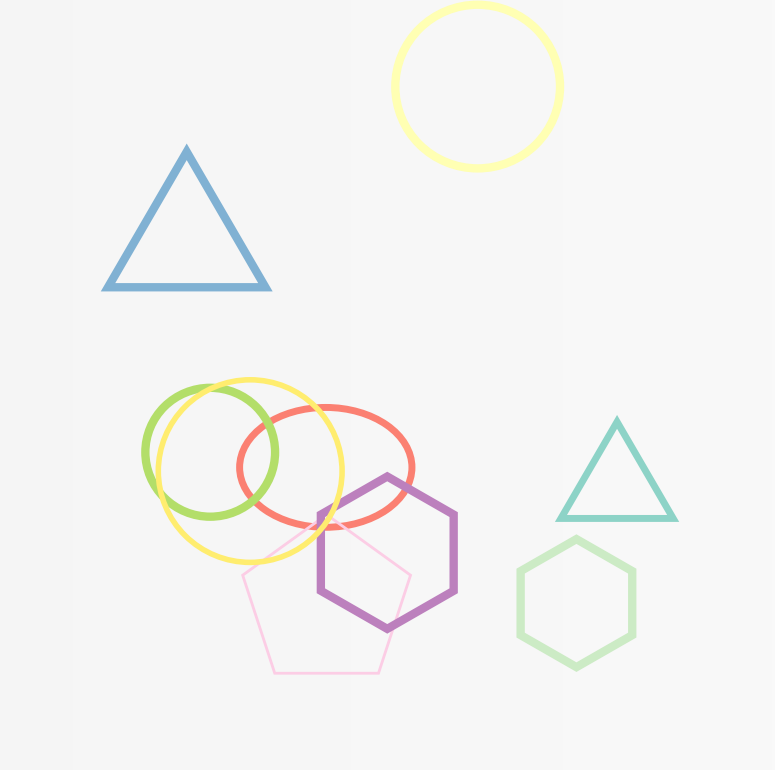[{"shape": "triangle", "thickness": 2.5, "radius": 0.42, "center": [0.796, 0.369]}, {"shape": "circle", "thickness": 3, "radius": 0.53, "center": [0.616, 0.888]}, {"shape": "oval", "thickness": 2.5, "radius": 0.56, "center": [0.42, 0.393]}, {"shape": "triangle", "thickness": 3, "radius": 0.59, "center": [0.241, 0.686]}, {"shape": "circle", "thickness": 3, "radius": 0.42, "center": [0.271, 0.413]}, {"shape": "pentagon", "thickness": 1, "radius": 0.57, "center": [0.421, 0.218]}, {"shape": "hexagon", "thickness": 3, "radius": 0.49, "center": [0.5, 0.282]}, {"shape": "hexagon", "thickness": 3, "radius": 0.42, "center": [0.744, 0.217]}, {"shape": "circle", "thickness": 2, "radius": 0.59, "center": [0.323, 0.388]}]